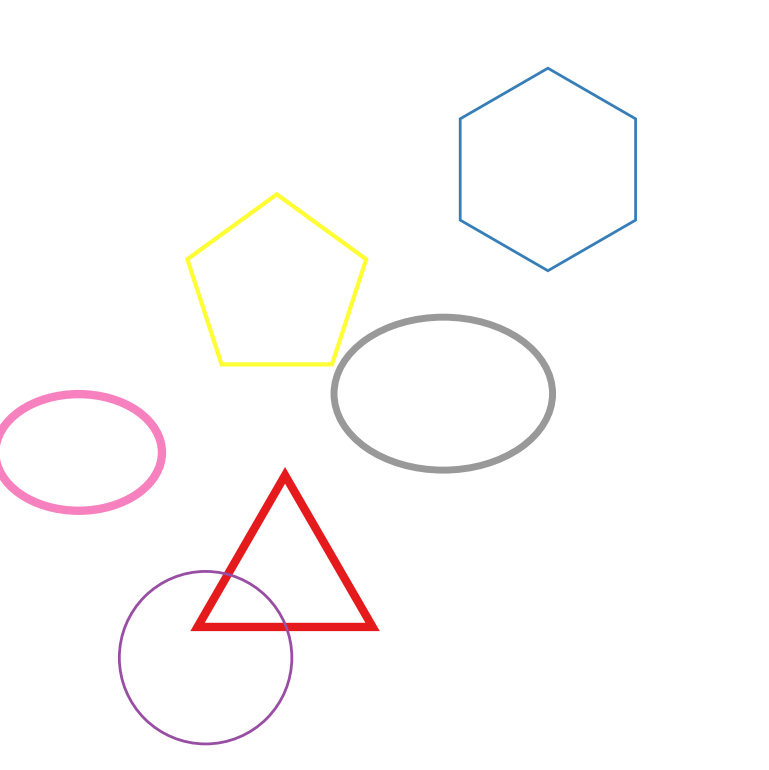[{"shape": "triangle", "thickness": 3, "radius": 0.66, "center": [0.37, 0.251]}, {"shape": "hexagon", "thickness": 1, "radius": 0.66, "center": [0.712, 0.78]}, {"shape": "circle", "thickness": 1, "radius": 0.56, "center": [0.267, 0.146]}, {"shape": "pentagon", "thickness": 1.5, "radius": 0.61, "center": [0.359, 0.626]}, {"shape": "oval", "thickness": 3, "radius": 0.54, "center": [0.102, 0.412]}, {"shape": "oval", "thickness": 2.5, "radius": 0.71, "center": [0.576, 0.489]}]